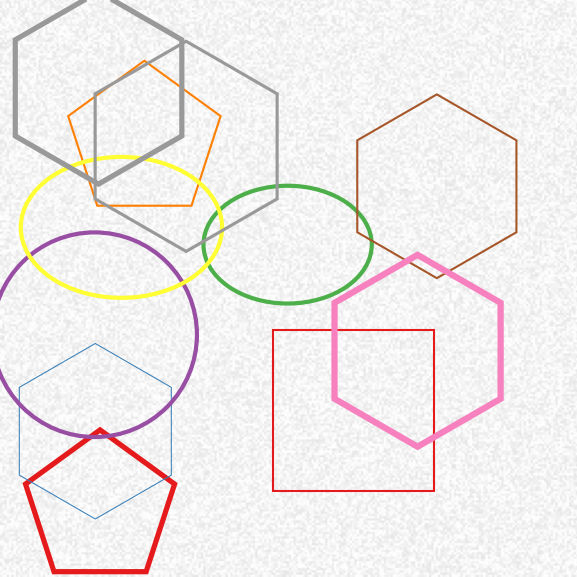[{"shape": "square", "thickness": 1, "radius": 0.7, "center": [0.612, 0.288]}, {"shape": "pentagon", "thickness": 2.5, "radius": 0.68, "center": [0.173, 0.119]}, {"shape": "hexagon", "thickness": 0.5, "radius": 0.76, "center": [0.165, 0.252]}, {"shape": "oval", "thickness": 2, "radius": 0.73, "center": [0.498, 0.576]}, {"shape": "circle", "thickness": 2, "radius": 0.89, "center": [0.164, 0.42]}, {"shape": "pentagon", "thickness": 1, "radius": 0.69, "center": [0.25, 0.755]}, {"shape": "oval", "thickness": 2, "radius": 0.87, "center": [0.21, 0.605]}, {"shape": "hexagon", "thickness": 1, "radius": 0.8, "center": [0.756, 0.677]}, {"shape": "hexagon", "thickness": 3, "radius": 0.83, "center": [0.723, 0.392]}, {"shape": "hexagon", "thickness": 1.5, "radius": 0.91, "center": [0.322, 0.746]}, {"shape": "hexagon", "thickness": 2.5, "radius": 0.83, "center": [0.171, 0.847]}]